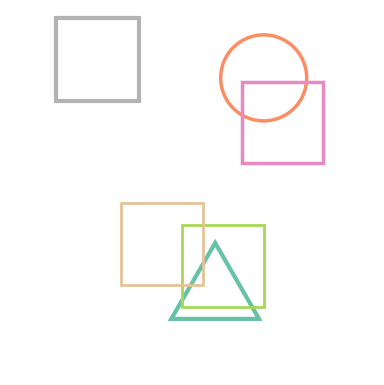[{"shape": "triangle", "thickness": 3, "radius": 0.66, "center": [0.559, 0.237]}, {"shape": "circle", "thickness": 2.5, "radius": 0.56, "center": [0.685, 0.798]}, {"shape": "square", "thickness": 2.5, "radius": 0.53, "center": [0.734, 0.682]}, {"shape": "square", "thickness": 2, "radius": 0.53, "center": [0.578, 0.309]}, {"shape": "square", "thickness": 2, "radius": 0.54, "center": [0.42, 0.366]}, {"shape": "square", "thickness": 3, "radius": 0.54, "center": [0.253, 0.846]}]